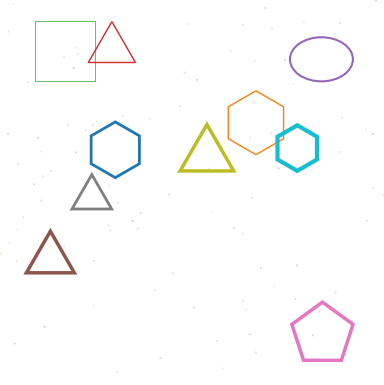[{"shape": "hexagon", "thickness": 2, "radius": 0.36, "center": [0.299, 0.611]}, {"shape": "hexagon", "thickness": 1, "radius": 0.41, "center": [0.665, 0.681]}, {"shape": "square", "thickness": 0.5, "radius": 0.39, "center": [0.169, 0.867]}, {"shape": "triangle", "thickness": 1, "radius": 0.35, "center": [0.291, 0.873]}, {"shape": "oval", "thickness": 1.5, "radius": 0.41, "center": [0.835, 0.846]}, {"shape": "triangle", "thickness": 2.5, "radius": 0.36, "center": [0.131, 0.327]}, {"shape": "pentagon", "thickness": 2.5, "radius": 0.42, "center": [0.838, 0.132]}, {"shape": "triangle", "thickness": 2, "radius": 0.3, "center": [0.239, 0.487]}, {"shape": "triangle", "thickness": 2.5, "radius": 0.4, "center": [0.537, 0.596]}, {"shape": "hexagon", "thickness": 3, "radius": 0.3, "center": [0.772, 0.615]}]